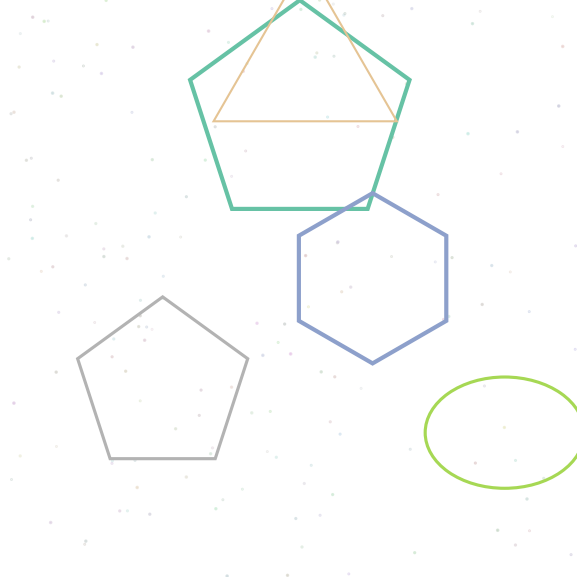[{"shape": "pentagon", "thickness": 2, "radius": 1.0, "center": [0.519, 0.799]}, {"shape": "hexagon", "thickness": 2, "radius": 0.74, "center": [0.645, 0.517]}, {"shape": "oval", "thickness": 1.5, "radius": 0.69, "center": [0.874, 0.25]}, {"shape": "triangle", "thickness": 1, "radius": 0.92, "center": [0.528, 0.881]}, {"shape": "pentagon", "thickness": 1.5, "radius": 0.77, "center": [0.282, 0.33]}]